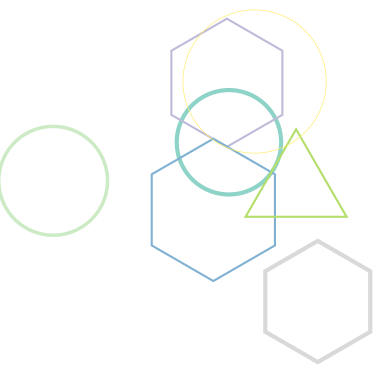[{"shape": "circle", "thickness": 3, "radius": 0.68, "center": [0.595, 0.63]}, {"shape": "hexagon", "thickness": 1.5, "radius": 0.83, "center": [0.589, 0.785]}, {"shape": "hexagon", "thickness": 1.5, "radius": 0.92, "center": [0.554, 0.455]}, {"shape": "triangle", "thickness": 1.5, "radius": 0.76, "center": [0.769, 0.513]}, {"shape": "hexagon", "thickness": 3, "radius": 0.79, "center": [0.825, 0.217]}, {"shape": "circle", "thickness": 2.5, "radius": 0.71, "center": [0.138, 0.53]}, {"shape": "circle", "thickness": 0.5, "radius": 0.93, "center": [0.661, 0.788]}]